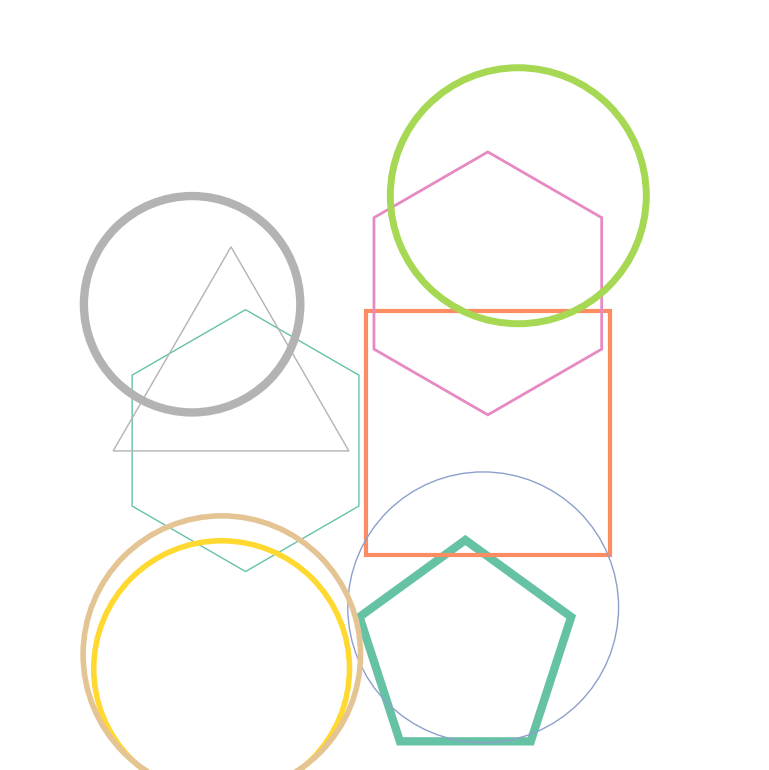[{"shape": "pentagon", "thickness": 3, "radius": 0.72, "center": [0.604, 0.154]}, {"shape": "hexagon", "thickness": 0.5, "radius": 0.85, "center": [0.319, 0.428]}, {"shape": "square", "thickness": 1.5, "radius": 0.79, "center": [0.634, 0.438]}, {"shape": "circle", "thickness": 0.5, "radius": 0.88, "center": [0.628, 0.211]}, {"shape": "hexagon", "thickness": 1, "radius": 0.85, "center": [0.634, 0.632]}, {"shape": "circle", "thickness": 2.5, "radius": 0.83, "center": [0.673, 0.746]}, {"shape": "circle", "thickness": 2, "radius": 0.83, "center": [0.288, 0.132]}, {"shape": "circle", "thickness": 2, "radius": 0.9, "center": [0.288, 0.15]}, {"shape": "triangle", "thickness": 0.5, "radius": 0.88, "center": [0.3, 0.503]}, {"shape": "circle", "thickness": 3, "radius": 0.7, "center": [0.249, 0.605]}]